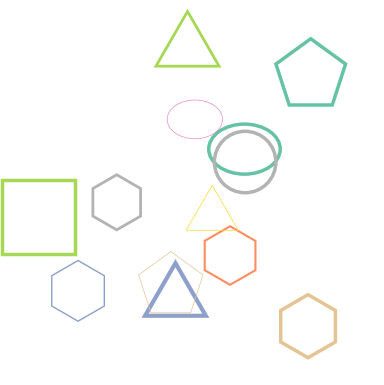[{"shape": "pentagon", "thickness": 2.5, "radius": 0.48, "center": [0.807, 0.804]}, {"shape": "oval", "thickness": 2.5, "radius": 0.46, "center": [0.635, 0.613]}, {"shape": "hexagon", "thickness": 1.5, "radius": 0.38, "center": [0.598, 0.336]}, {"shape": "triangle", "thickness": 3, "radius": 0.46, "center": [0.456, 0.225]}, {"shape": "hexagon", "thickness": 1, "radius": 0.39, "center": [0.203, 0.244]}, {"shape": "oval", "thickness": 0.5, "radius": 0.36, "center": [0.506, 0.69]}, {"shape": "triangle", "thickness": 2, "radius": 0.47, "center": [0.487, 0.875]}, {"shape": "square", "thickness": 2.5, "radius": 0.48, "center": [0.1, 0.437]}, {"shape": "triangle", "thickness": 0.5, "radius": 0.39, "center": [0.551, 0.441]}, {"shape": "hexagon", "thickness": 2.5, "radius": 0.41, "center": [0.8, 0.153]}, {"shape": "pentagon", "thickness": 0.5, "radius": 0.44, "center": [0.444, 0.259]}, {"shape": "hexagon", "thickness": 2, "radius": 0.36, "center": [0.303, 0.475]}, {"shape": "circle", "thickness": 2.5, "radius": 0.4, "center": [0.637, 0.579]}]